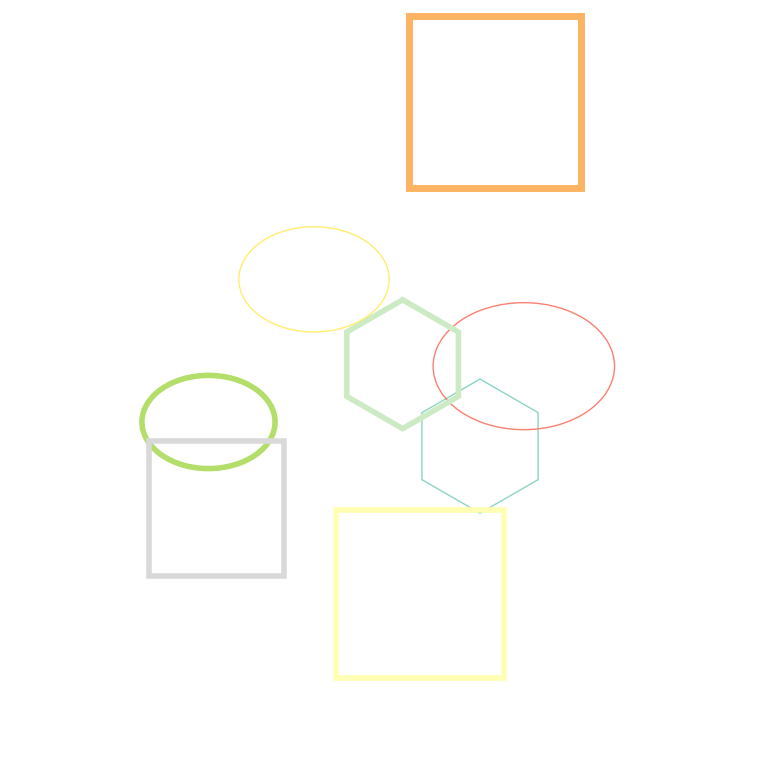[{"shape": "hexagon", "thickness": 0.5, "radius": 0.44, "center": [0.623, 0.421]}, {"shape": "square", "thickness": 2, "radius": 0.55, "center": [0.545, 0.228]}, {"shape": "oval", "thickness": 0.5, "radius": 0.59, "center": [0.68, 0.524]}, {"shape": "square", "thickness": 2.5, "radius": 0.56, "center": [0.643, 0.867]}, {"shape": "oval", "thickness": 2, "radius": 0.43, "center": [0.271, 0.452]}, {"shape": "square", "thickness": 2, "radius": 0.44, "center": [0.281, 0.34]}, {"shape": "hexagon", "thickness": 2, "radius": 0.42, "center": [0.523, 0.527]}, {"shape": "oval", "thickness": 0.5, "radius": 0.49, "center": [0.408, 0.637]}]